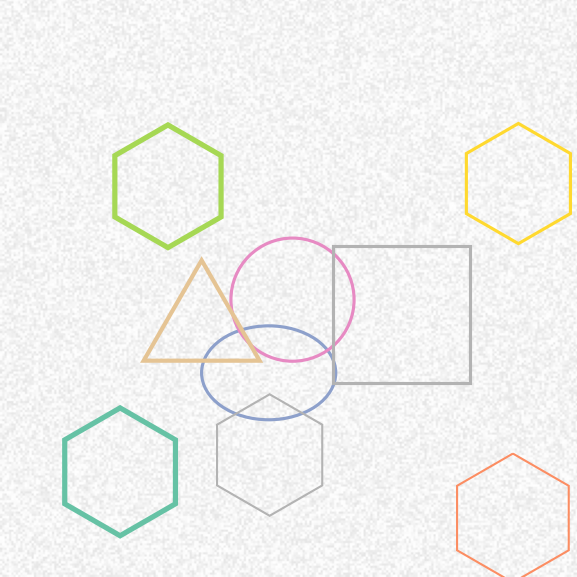[{"shape": "hexagon", "thickness": 2.5, "radius": 0.55, "center": [0.208, 0.182]}, {"shape": "hexagon", "thickness": 1, "radius": 0.56, "center": [0.888, 0.102]}, {"shape": "oval", "thickness": 1.5, "radius": 0.58, "center": [0.465, 0.354]}, {"shape": "circle", "thickness": 1.5, "radius": 0.53, "center": [0.507, 0.48]}, {"shape": "hexagon", "thickness": 2.5, "radius": 0.53, "center": [0.291, 0.677]}, {"shape": "hexagon", "thickness": 1.5, "radius": 0.52, "center": [0.898, 0.681]}, {"shape": "triangle", "thickness": 2, "radius": 0.58, "center": [0.349, 0.433]}, {"shape": "square", "thickness": 1.5, "radius": 0.59, "center": [0.694, 0.454]}, {"shape": "hexagon", "thickness": 1, "radius": 0.53, "center": [0.467, 0.211]}]